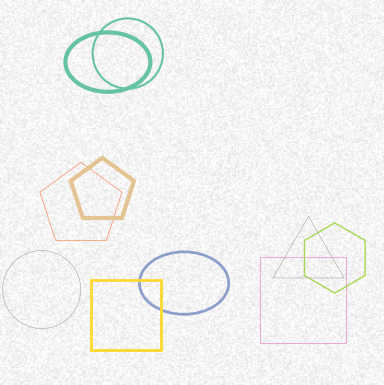[{"shape": "oval", "thickness": 3, "radius": 0.55, "center": [0.28, 0.839]}, {"shape": "circle", "thickness": 1.5, "radius": 0.46, "center": [0.332, 0.861]}, {"shape": "pentagon", "thickness": 0.5, "radius": 0.56, "center": [0.21, 0.466]}, {"shape": "oval", "thickness": 2, "radius": 0.58, "center": [0.478, 0.265]}, {"shape": "square", "thickness": 0.5, "radius": 0.56, "center": [0.788, 0.222]}, {"shape": "hexagon", "thickness": 1, "radius": 0.46, "center": [0.87, 0.33]}, {"shape": "square", "thickness": 2, "radius": 0.46, "center": [0.327, 0.182]}, {"shape": "pentagon", "thickness": 3, "radius": 0.43, "center": [0.266, 0.504]}, {"shape": "triangle", "thickness": 0.5, "radius": 0.53, "center": [0.801, 0.332]}, {"shape": "circle", "thickness": 0.5, "radius": 0.51, "center": [0.108, 0.248]}]